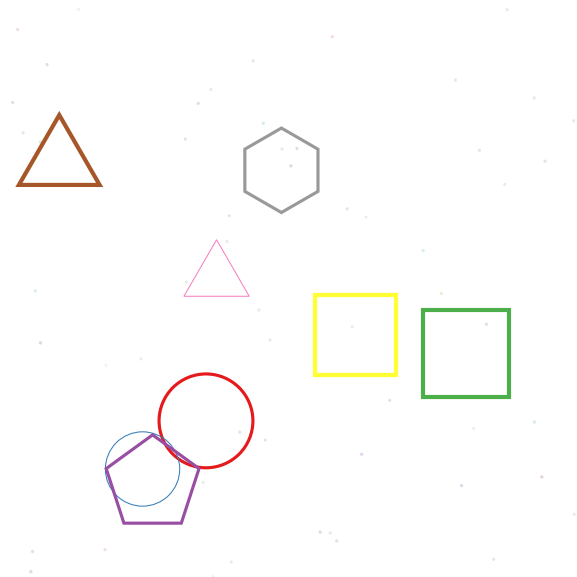[{"shape": "circle", "thickness": 1.5, "radius": 0.41, "center": [0.357, 0.27]}, {"shape": "circle", "thickness": 0.5, "radius": 0.32, "center": [0.247, 0.187]}, {"shape": "square", "thickness": 2, "radius": 0.37, "center": [0.807, 0.387]}, {"shape": "pentagon", "thickness": 1.5, "radius": 0.42, "center": [0.264, 0.162]}, {"shape": "square", "thickness": 2, "radius": 0.35, "center": [0.616, 0.419]}, {"shape": "triangle", "thickness": 2, "radius": 0.4, "center": [0.103, 0.719]}, {"shape": "triangle", "thickness": 0.5, "radius": 0.33, "center": [0.375, 0.519]}, {"shape": "hexagon", "thickness": 1.5, "radius": 0.37, "center": [0.487, 0.704]}]